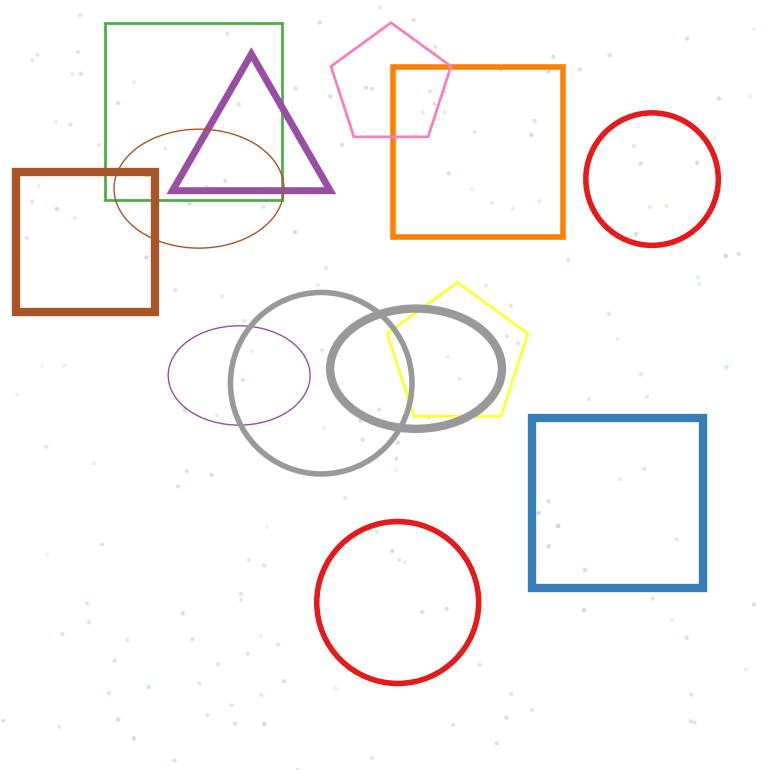[{"shape": "circle", "thickness": 2, "radius": 0.43, "center": [0.847, 0.767]}, {"shape": "circle", "thickness": 2, "radius": 0.53, "center": [0.517, 0.218]}, {"shape": "square", "thickness": 3, "radius": 0.55, "center": [0.802, 0.346]}, {"shape": "square", "thickness": 1, "radius": 0.57, "center": [0.251, 0.855]}, {"shape": "oval", "thickness": 0.5, "radius": 0.46, "center": [0.311, 0.512]}, {"shape": "triangle", "thickness": 2.5, "radius": 0.59, "center": [0.326, 0.811]}, {"shape": "square", "thickness": 2, "radius": 0.55, "center": [0.62, 0.802]}, {"shape": "pentagon", "thickness": 1, "radius": 0.48, "center": [0.594, 0.537]}, {"shape": "square", "thickness": 3, "radius": 0.45, "center": [0.111, 0.686]}, {"shape": "oval", "thickness": 0.5, "radius": 0.55, "center": [0.258, 0.755]}, {"shape": "pentagon", "thickness": 1, "radius": 0.41, "center": [0.508, 0.889]}, {"shape": "oval", "thickness": 3, "radius": 0.56, "center": [0.54, 0.521]}, {"shape": "circle", "thickness": 2, "radius": 0.59, "center": [0.417, 0.502]}]